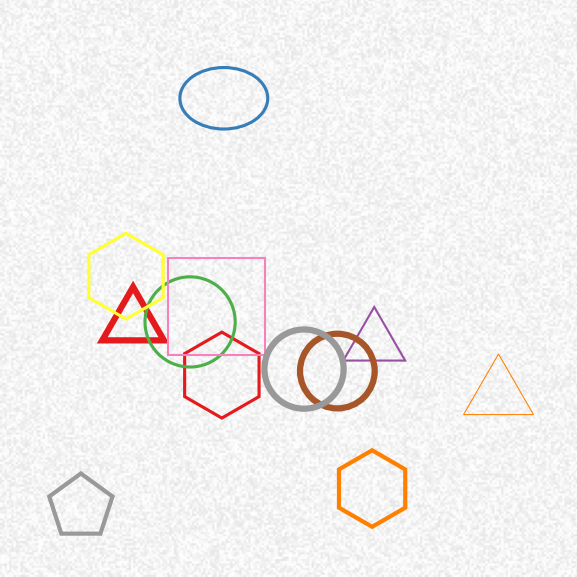[{"shape": "triangle", "thickness": 3, "radius": 0.31, "center": [0.23, 0.441]}, {"shape": "hexagon", "thickness": 1.5, "radius": 0.37, "center": [0.384, 0.35]}, {"shape": "oval", "thickness": 1.5, "radius": 0.38, "center": [0.388, 0.829]}, {"shape": "circle", "thickness": 1.5, "radius": 0.39, "center": [0.329, 0.442]}, {"shape": "triangle", "thickness": 1, "radius": 0.31, "center": [0.648, 0.406]}, {"shape": "hexagon", "thickness": 2, "radius": 0.33, "center": [0.644, 0.153]}, {"shape": "triangle", "thickness": 0.5, "radius": 0.35, "center": [0.863, 0.316]}, {"shape": "hexagon", "thickness": 1.5, "radius": 0.37, "center": [0.218, 0.521]}, {"shape": "circle", "thickness": 3, "radius": 0.32, "center": [0.584, 0.357]}, {"shape": "square", "thickness": 1, "radius": 0.42, "center": [0.375, 0.468]}, {"shape": "pentagon", "thickness": 2, "radius": 0.29, "center": [0.14, 0.122]}, {"shape": "circle", "thickness": 3, "radius": 0.34, "center": [0.526, 0.36]}]